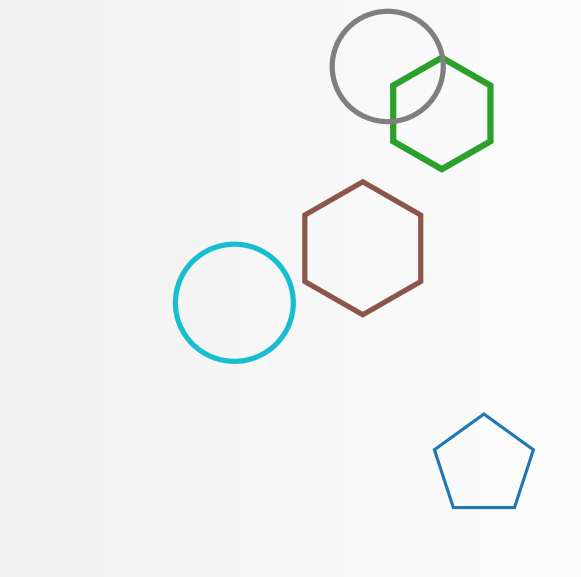[{"shape": "pentagon", "thickness": 1.5, "radius": 0.45, "center": [0.833, 0.193]}, {"shape": "hexagon", "thickness": 3, "radius": 0.48, "center": [0.76, 0.803]}, {"shape": "hexagon", "thickness": 2.5, "radius": 0.58, "center": [0.624, 0.569]}, {"shape": "circle", "thickness": 2.5, "radius": 0.48, "center": [0.667, 0.884]}, {"shape": "circle", "thickness": 2.5, "radius": 0.51, "center": [0.403, 0.475]}]